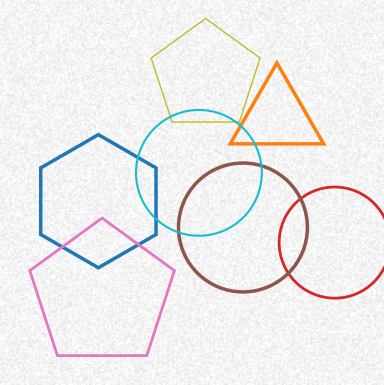[{"shape": "hexagon", "thickness": 2.5, "radius": 0.86, "center": [0.256, 0.477]}, {"shape": "triangle", "thickness": 2.5, "radius": 0.7, "center": [0.719, 0.696]}, {"shape": "circle", "thickness": 2, "radius": 0.72, "center": [0.869, 0.37]}, {"shape": "circle", "thickness": 2.5, "radius": 0.84, "center": [0.631, 0.409]}, {"shape": "pentagon", "thickness": 2, "radius": 0.99, "center": [0.265, 0.236]}, {"shape": "pentagon", "thickness": 1, "radius": 0.74, "center": [0.534, 0.803]}, {"shape": "circle", "thickness": 1.5, "radius": 0.82, "center": [0.517, 0.551]}]